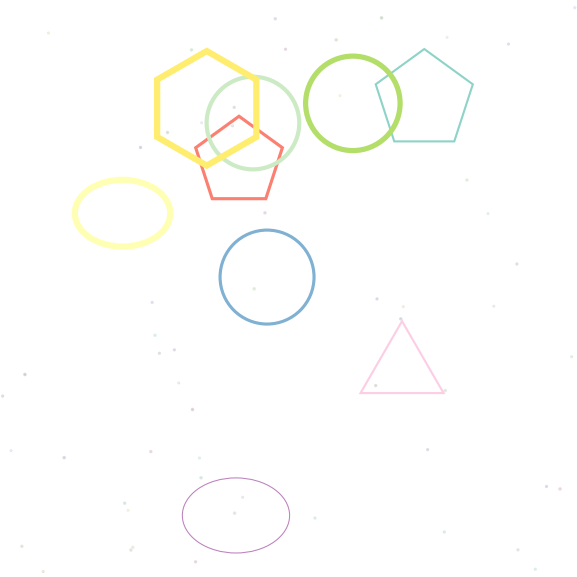[{"shape": "pentagon", "thickness": 1, "radius": 0.44, "center": [0.735, 0.826]}, {"shape": "oval", "thickness": 3, "radius": 0.41, "center": [0.212, 0.63]}, {"shape": "pentagon", "thickness": 1.5, "radius": 0.39, "center": [0.414, 0.719]}, {"shape": "circle", "thickness": 1.5, "radius": 0.41, "center": [0.462, 0.519]}, {"shape": "circle", "thickness": 2.5, "radius": 0.41, "center": [0.611, 0.82]}, {"shape": "triangle", "thickness": 1, "radius": 0.42, "center": [0.696, 0.36]}, {"shape": "oval", "thickness": 0.5, "radius": 0.46, "center": [0.409, 0.107]}, {"shape": "circle", "thickness": 2, "radius": 0.4, "center": [0.438, 0.786]}, {"shape": "hexagon", "thickness": 3, "radius": 0.5, "center": [0.358, 0.812]}]